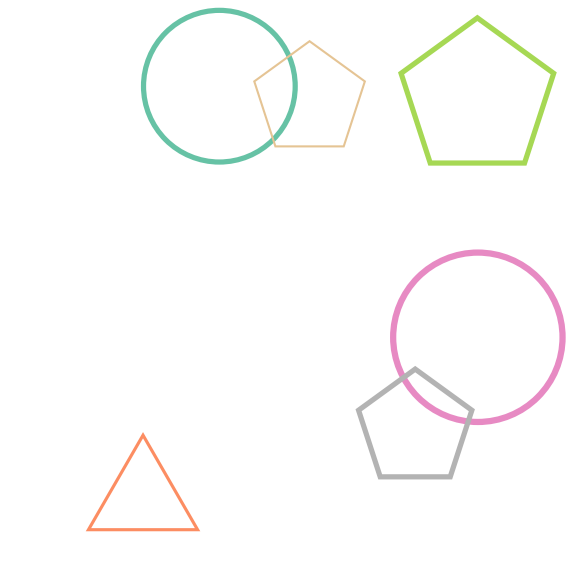[{"shape": "circle", "thickness": 2.5, "radius": 0.66, "center": [0.38, 0.85]}, {"shape": "triangle", "thickness": 1.5, "radius": 0.55, "center": [0.248, 0.136]}, {"shape": "circle", "thickness": 3, "radius": 0.73, "center": [0.827, 0.415]}, {"shape": "pentagon", "thickness": 2.5, "radius": 0.69, "center": [0.827, 0.829]}, {"shape": "pentagon", "thickness": 1, "radius": 0.5, "center": [0.536, 0.827]}, {"shape": "pentagon", "thickness": 2.5, "radius": 0.52, "center": [0.719, 0.257]}]